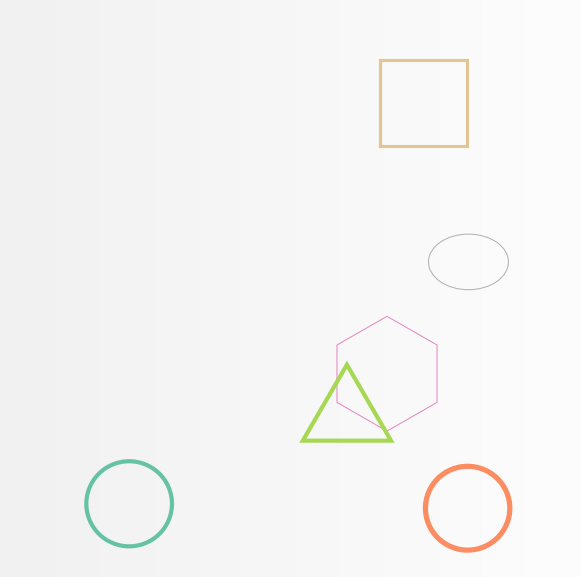[{"shape": "circle", "thickness": 2, "radius": 0.37, "center": [0.222, 0.127]}, {"shape": "circle", "thickness": 2.5, "radius": 0.36, "center": [0.805, 0.119]}, {"shape": "hexagon", "thickness": 0.5, "radius": 0.5, "center": [0.666, 0.352]}, {"shape": "triangle", "thickness": 2, "radius": 0.44, "center": [0.597, 0.28]}, {"shape": "square", "thickness": 1.5, "radius": 0.37, "center": [0.729, 0.821]}, {"shape": "oval", "thickness": 0.5, "radius": 0.34, "center": [0.806, 0.546]}]